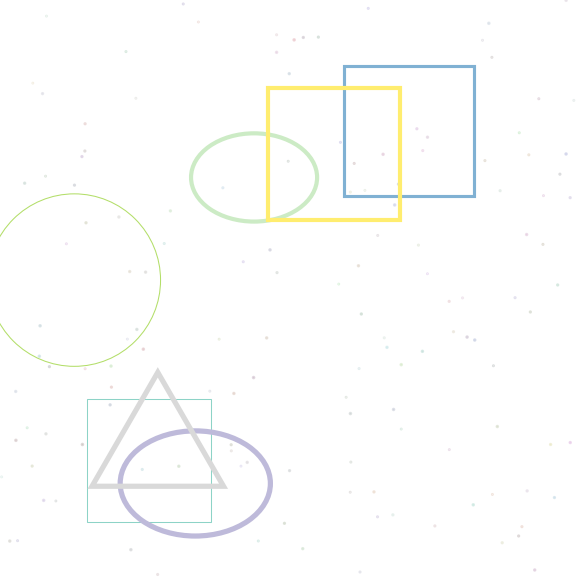[{"shape": "square", "thickness": 0.5, "radius": 0.54, "center": [0.258, 0.202]}, {"shape": "oval", "thickness": 2.5, "radius": 0.65, "center": [0.338, 0.162]}, {"shape": "square", "thickness": 1.5, "radius": 0.56, "center": [0.708, 0.772]}, {"shape": "circle", "thickness": 0.5, "radius": 0.75, "center": [0.129, 0.514]}, {"shape": "triangle", "thickness": 2.5, "radius": 0.66, "center": [0.273, 0.223]}, {"shape": "oval", "thickness": 2, "radius": 0.55, "center": [0.44, 0.692]}, {"shape": "square", "thickness": 2, "radius": 0.57, "center": [0.579, 0.733]}]